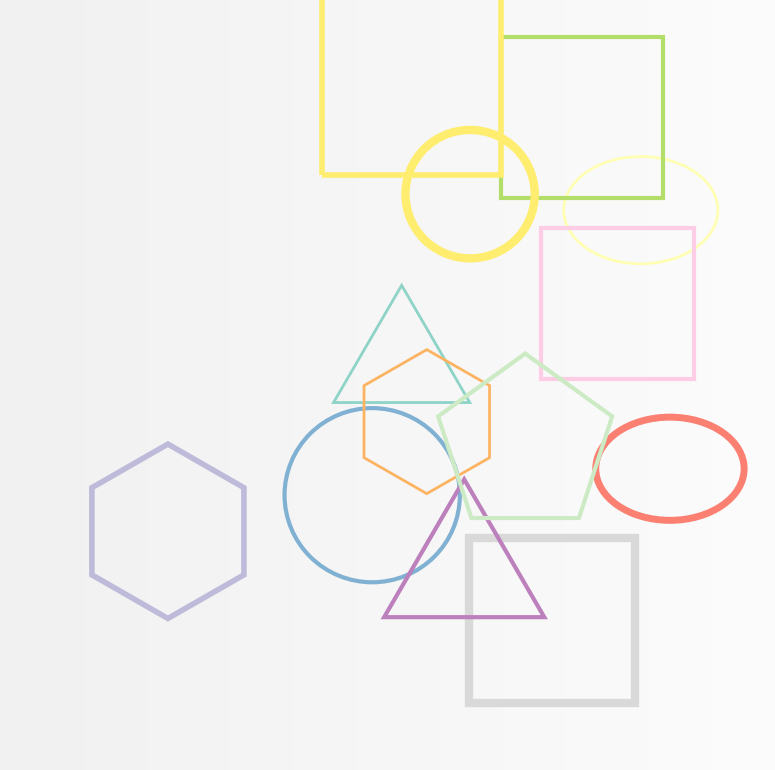[{"shape": "triangle", "thickness": 1, "radius": 0.51, "center": [0.518, 0.528]}, {"shape": "oval", "thickness": 1, "radius": 0.5, "center": [0.827, 0.727]}, {"shape": "hexagon", "thickness": 2, "radius": 0.57, "center": [0.217, 0.31]}, {"shape": "oval", "thickness": 2.5, "radius": 0.48, "center": [0.864, 0.391]}, {"shape": "circle", "thickness": 1.5, "radius": 0.57, "center": [0.48, 0.357]}, {"shape": "hexagon", "thickness": 1, "radius": 0.47, "center": [0.551, 0.452]}, {"shape": "square", "thickness": 1.5, "radius": 0.52, "center": [0.751, 0.848]}, {"shape": "square", "thickness": 1.5, "radius": 0.49, "center": [0.797, 0.606]}, {"shape": "square", "thickness": 3, "radius": 0.54, "center": [0.713, 0.194]}, {"shape": "triangle", "thickness": 1.5, "radius": 0.6, "center": [0.599, 0.258]}, {"shape": "pentagon", "thickness": 1.5, "radius": 0.59, "center": [0.678, 0.423]}, {"shape": "circle", "thickness": 3, "radius": 0.42, "center": [0.607, 0.748]}, {"shape": "square", "thickness": 2, "radius": 0.58, "center": [0.531, 0.888]}]